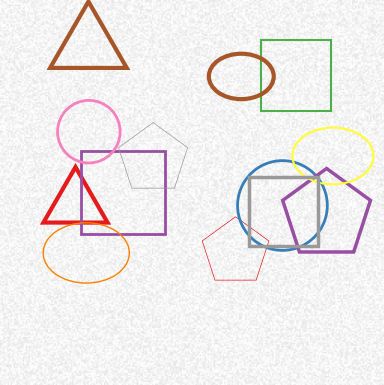[{"shape": "triangle", "thickness": 3, "radius": 0.48, "center": [0.196, 0.47]}, {"shape": "pentagon", "thickness": 0.5, "radius": 0.46, "center": [0.612, 0.346]}, {"shape": "circle", "thickness": 2, "radius": 0.58, "center": [0.734, 0.466]}, {"shape": "square", "thickness": 1.5, "radius": 0.46, "center": [0.769, 0.804]}, {"shape": "square", "thickness": 2, "radius": 0.54, "center": [0.318, 0.5]}, {"shape": "pentagon", "thickness": 2.5, "radius": 0.6, "center": [0.848, 0.442]}, {"shape": "oval", "thickness": 1, "radius": 0.56, "center": [0.224, 0.343]}, {"shape": "oval", "thickness": 1.5, "radius": 0.53, "center": [0.865, 0.595]}, {"shape": "triangle", "thickness": 3, "radius": 0.57, "center": [0.23, 0.881]}, {"shape": "oval", "thickness": 3, "radius": 0.42, "center": [0.627, 0.801]}, {"shape": "circle", "thickness": 2, "radius": 0.41, "center": [0.231, 0.658]}, {"shape": "pentagon", "thickness": 0.5, "radius": 0.47, "center": [0.398, 0.587]}, {"shape": "square", "thickness": 2.5, "radius": 0.45, "center": [0.736, 0.45]}]